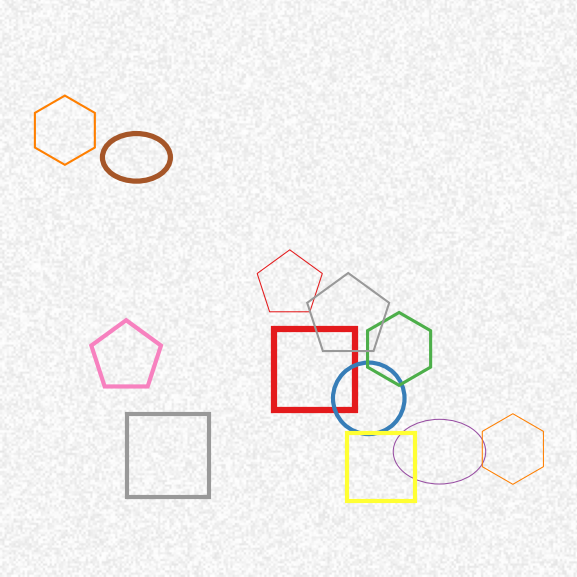[{"shape": "pentagon", "thickness": 0.5, "radius": 0.3, "center": [0.502, 0.507]}, {"shape": "square", "thickness": 3, "radius": 0.35, "center": [0.545, 0.36]}, {"shape": "circle", "thickness": 2, "radius": 0.31, "center": [0.639, 0.309]}, {"shape": "hexagon", "thickness": 1.5, "radius": 0.32, "center": [0.691, 0.395]}, {"shape": "oval", "thickness": 0.5, "radius": 0.4, "center": [0.761, 0.217]}, {"shape": "hexagon", "thickness": 0.5, "radius": 0.31, "center": [0.888, 0.222]}, {"shape": "hexagon", "thickness": 1, "radius": 0.3, "center": [0.112, 0.774]}, {"shape": "square", "thickness": 2, "radius": 0.3, "center": [0.659, 0.191]}, {"shape": "oval", "thickness": 2.5, "radius": 0.29, "center": [0.236, 0.727]}, {"shape": "pentagon", "thickness": 2, "radius": 0.32, "center": [0.218, 0.381]}, {"shape": "square", "thickness": 2, "radius": 0.36, "center": [0.291, 0.21]}, {"shape": "pentagon", "thickness": 1, "radius": 0.37, "center": [0.603, 0.452]}]